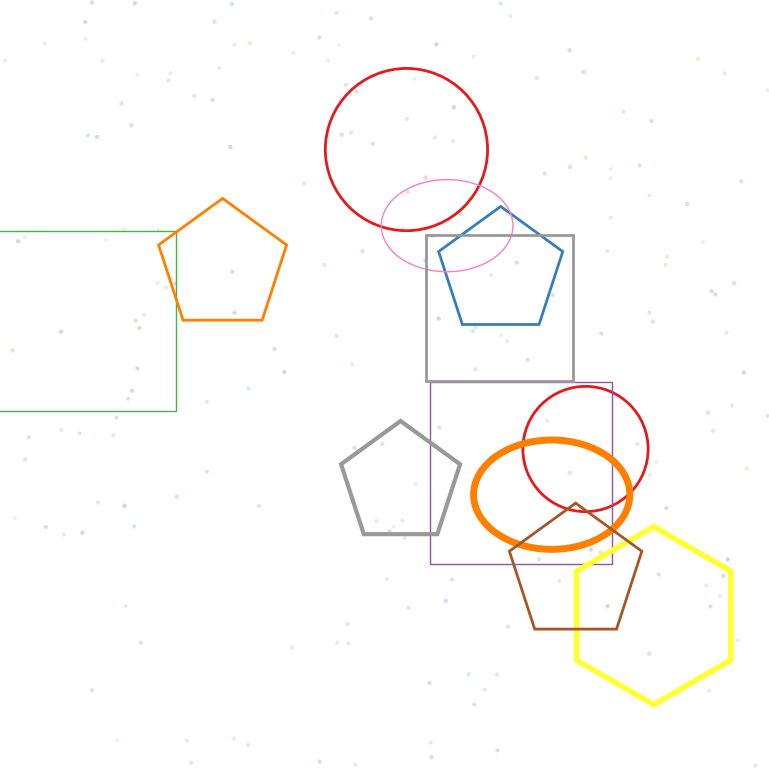[{"shape": "circle", "thickness": 1, "radius": 0.41, "center": [0.76, 0.417]}, {"shape": "circle", "thickness": 1, "radius": 0.53, "center": [0.528, 0.806]}, {"shape": "pentagon", "thickness": 1, "radius": 0.42, "center": [0.65, 0.647]}, {"shape": "square", "thickness": 0.5, "radius": 0.58, "center": [0.111, 0.583]}, {"shape": "square", "thickness": 0.5, "radius": 0.59, "center": [0.676, 0.386]}, {"shape": "pentagon", "thickness": 1, "radius": 0.44, "center": [0.289, 0.655]}, {"shape": "oval", "thickness": 2.5, "radius": 0.51, "center": [0.717, 0.358]}, {"shape": "hexagon", "thickness": 2, "radius": 0.58, "center": [0.849, 0.2]}, {"shape": "pentagon", "thickness": 1, "radius": 0.45, "center": [0.748, 0.256]}, {"shape": "oval", "thickness": 0.5, "radius": 0.43, "center": [0.581, 0.707]}, {"shape": "pentagon", "thickness": 1.5, "radius": 0.41, "center": [0.52, 0.372]}, {"shape": "square", "thickness": 1, "radius": 0.47, "center": [0.649, 0.6]}]